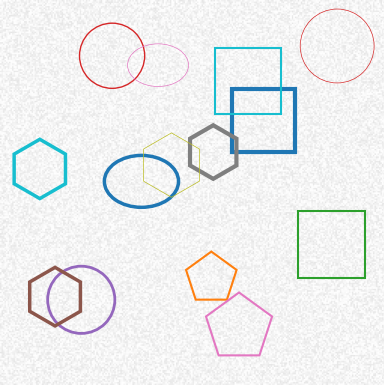[{"shape": "oval", "thickness": 2.5, "radius": 0.48, "center": [0.367, 0.529]}, {"shape": "square", "thickness": 3, "radius": 0.41, "center": [0.685, 0.686]}, {"shape": "pentagon", "thickness": 1.5, "radius": 0.35, "center": [0.549, 0.278]}, {"shape": "square", "thickness": 1.5, "radius": 0.43, "center": [0.861, 0.365]}, {"shape": "circle", "thickness": 1, "radius": 0.42, "center": [0.291, 0.855]}, {"shape": "circle", "thickness": 0.5, "radius": 0.48, "center": [0.876, 0.881]}, {"shape": "circle", "thickness": 2, "radius": 0.44, "center": [0.211, 0.221]}, {"shape": "hexagon", "thickness": 2.5, "radius": 0.38, "center": [0.143, 0.229]}, {"shape": "pentagon", "thickness": 1.5, "radius": 0.45, "center": [0.621, 0.15]}, {"shape": "oval", "thickness": 0.5, "radius": 0.4, "center": [0.411, 0.831]}, {"shape": "hexagon", "thickness": 3, "radius": 0.35, "center": [0.554, 0.605]}, {"shape": "hexagon", "thickness": 0.5, "radius": 0.42, "center": [0.445, 0.571]}, {"shape": "hexagon", "thickness": 2.5, "radius": 0.38, "center": [0.103, 0.561]}, {"shape": "square", "thickness": 1.5, "radius": 0.43, "center": [0.644, 0.79]}]